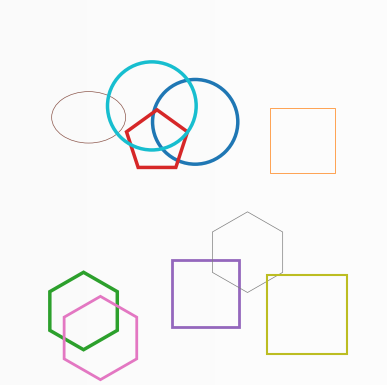[{"shape": "circle", "thickness": 2.5, "radius": 0.55, "center": [0.504, 0.684]}, {"shape": "square", "thickness": 0.5, "radius": 0.42, "center": [0.78, 0.636]}, {"shape": "hexagon", "thickness": 2.5, "radius": 0.5, "center": [0.216, 0.192]}, {"shape": "pentagon", "thickness": 2.5, "radius": 0.41, "center": [0.405, 0.632]}, {"shape": "square", "thickness": 2, "radius": 0.43, "center": [0.529, 0.237]}, {"shape": "oval", "thickness": 0.5, "radius": 0.48, "center": [0.229, 0.695]}, {"shape": "hexagon", "thickness": 2, "radius": 0.54, "center": [0.259, 0.122]}, {"shape": "hexagon", "thickness": 0.5, "radius": 0.52, "center": [0.639, 0.345]}, {"shape": "square", "thickness": 1.5, "radius": 0.51, "center": [0.792, 0.183]}, {"shape": "circle", "thickness": 2.5, "radius": 0.57, "center": [0.392, 0.725]}]